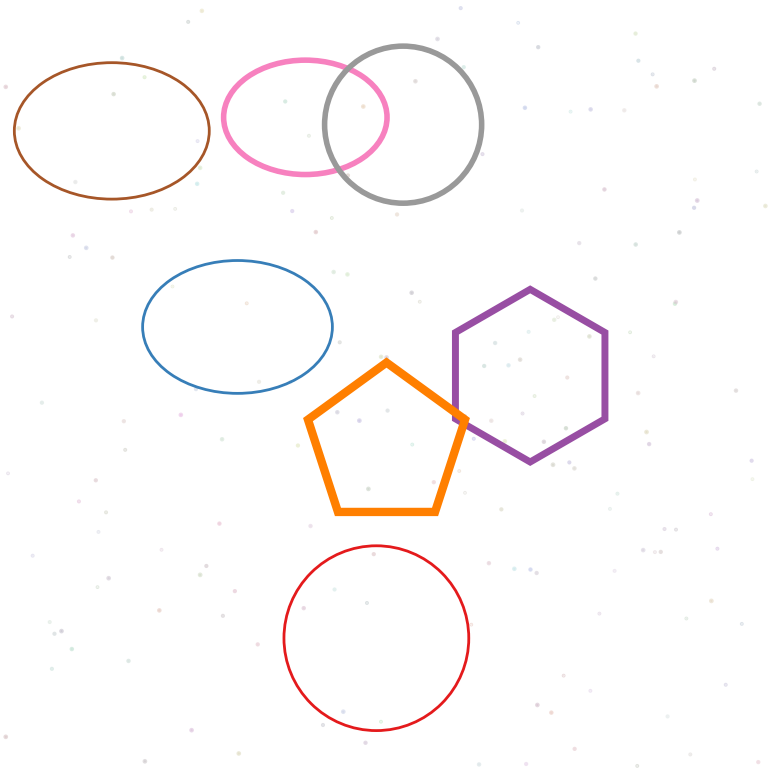[{"shape": "circle", "thickness": 1, "radius": 0.6, "center": [0.489, 0.171]}, {"shape": "oval", "thickness": 1, "radius": 0.62, "center": [0.308, 0.575]}, {"shape": "hexagon", "thickness": 2.5, "radius": 0.56, "center": [0.689, 0.512]}, {"shape": "pentagon", "thickness": 3, "radius": 0.54, "center": [0.502, 0.422]}, {"shape": "oval", "thickness": 1, "radius": 0.63, "center": [0.145, 0.83]}, {"shape": "oval", "thickness": 2, "radius": 0.53, "center": [0.397, 0.848]}, {"shape": "circle", "thickness": 2, "radius": 0.51, "center": [0.524, 0.838]}]